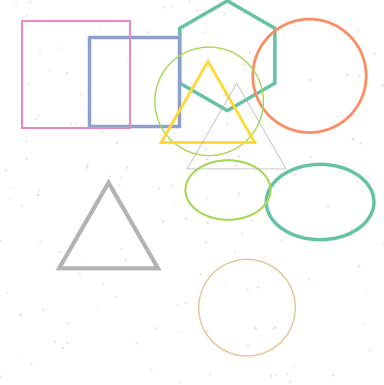[{"shape": "oval", "thickness": 2.5, "radius": 0.7, "center": [0.831, 0.475]}, {"shape": "hexagon", "thickness": 2.5, "radius": 0.71, "center": [0.59, 0.855]}, {"shape": "circle", "thickness": 2, "radius": 0.74, "center": [0.804, 0.803]}, {"shape": "square", "thickness": 2.5, "radius": 0.58, "center": [0.347, 0.788]}, {"shape": "square", "thickness": 1.5, "radius": 0.7, "center": [0.198, 0.806]}, {"shape": "oval", "thickness": 1.5, "radius": 0.55, "center": [0.592, 0.506]}, {"shape": "circle", "thickness": 1, "radius": 0.7, "center": [0.543, 0.737]}, {"shape": "triangle", "thickness": 2, "radius": 0.7, "center": [0.54, 0.7]}, {"shape": "circle", "thickness": 1, "radius": 0.63, "center": [0.642, 0.201]}, {"shape": "triangle", "thickness": 3, "radius": 0.74, "center": [0.282, 0.377]}, {"shape": "triangle", "thickness": 0.5, "radius": 0.74, "center": [0.615, 0.635]}]